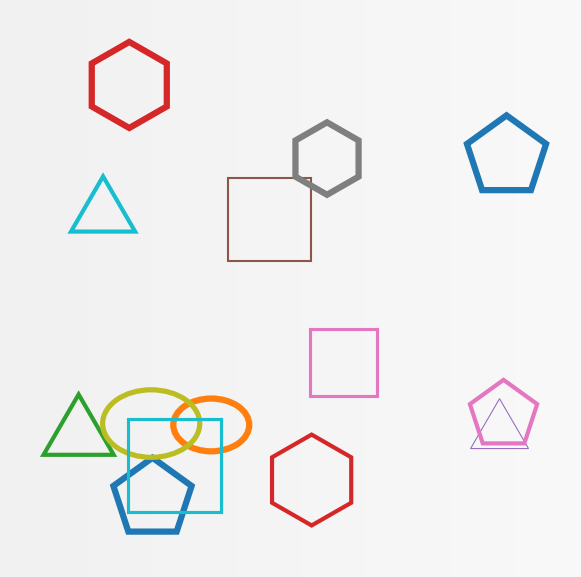[{"shape": "pentagon", "thickness": 3, "radius": 0.36, "center": [0.871, 0.728]}, {"shape": "pentagon", "thickness": 3, "radius": 0.35, "center": [0.262, 0.136]}, {"shape": "oval", "thickness": 3, "radius": 0.33, "center": [0.363, 0.263]}, {"shape": "triangle", "thickness": 2, "radius": 0.35, "center": [0.135, 0.246]}, {"shape": "hexagon", "thickness": 2, "radius": 0.39, "center": [0.536, 0.168]}, {"shape": "hexagon", "thickness": 3, "radius": 0.37, "center": [0.222, 0.852]}, {"shape": "triangle", "thickness": 0.5, "radius": 0.29, "center": [0.859, 0.251]}, {"shape": "square", "thickness": 1, "radius": 0.36, "center": [0.464, 0.619]}, {"shape": "pentagon", "thickness": 2, "radius": 0.3, "center": [0.866, 0.281]}, {"shape": "square", "thickness": 1.5, "radius": 0.29, "center": [0.59, 0.372]}, {"shape": "hexagon", "thickness": 3, "radius": 0.31, "center": [0.563, 0.725]}, {"shape": "oval", "thickness": 2.5, "radius": 0.42, "center": [0.26, 0.266]}, {"shape": "triangle", "thickness": 2, "radius": 0.32, "center": [0.177, 0.63]}, {"shape": "square", "thickness": 1.5, "radius": 0.4, "center": [0.3, 0.194]}]